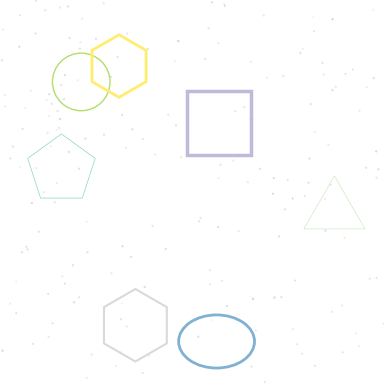[{"shape": "pentagon", "thickness": 0.5, "radius": 0.46, "center": [0.16, 0.56]}, {"shape": "square", "thickness": 2.5, "radius": 0.42, "center": [0.57, 0.68]}, {"shape": "oval", "thickness": 2, "radius": 0.49, "center": [0.563, 0.113]}, {"shape": "circle", "thickness": 1, "radius": 0.37, "center": [0.211, 0.787]}, {"shape": "hexagon", "thickness": 1.5, "radius": 0.47, "center": [0.352, 0.155]}, {"shape": "triangle", "thickness": 0.5, "radius": 0.46, "center": [0.869, 0.451]}, {"shape": "hexagon", "thickness": 2, "radius": 0.41, "center": [0.309, 0.828]}]